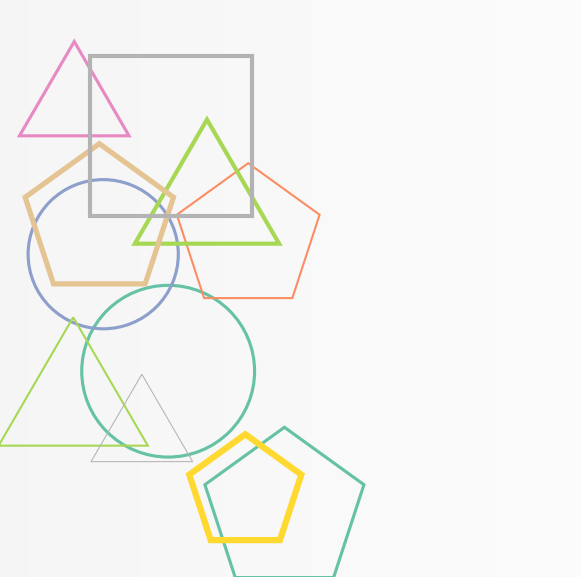[{"shape": "pentagon", "thickness": 1.5, "radius": 0.72, "center": [0.489, 0.115]}, {"shape": "circle", "thickness": 1.5, "radius": 0.74, "center": [0.289, 0.356]}, {"shape": "pentagon", "thickness": 1, "radius": 0.65, "center": [0.427, 0.587]}, {"shape": "circle", "thickness": 1.5, "radius": 0.65, "center": [0.178, 0.559]}, {"shape": "triangle", "thickness": 1.5, "radius": 0.54, "center": [0.128, 0.818]}, {"shape": "triangle", "thickness": 2, "radius": 0.72, "center": [0.356, 0.649]}, {"shape": "triangle", "thickness": 1, "radius": 0.74, "center": [0.126, 0.302]}, {"shape": "pentagon", "thickness": 3, "radius": 0.51, "center": [0.422, 0.146]}, {"shape": "pentagon", "thickness": 2.5, "radius": 0.67, "center": [0.171, 0.616]}, {"shape": "triangle", "thickness": 0.5, "radius": 0.5, "center": [0.244, 0.25]}, {"shape": "square", "thickness": 2, "radius": 0.69, "center": [0.294, 0.764]}]